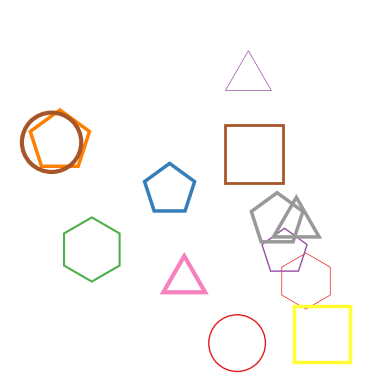[{"shape": "hexagon", "thickness": 0.5, "radius": 0.36, "center": [0.795, 0.27]}, {"shape": "circle", "thickness": 1, "radius": 0.37, "center": [0.616, 0.109]}, {"shape": "pentagon", "thickness": 2.5, "radius": 0.34, "center": [0.441, 0.507]}, {"shape": "hexagon", "thickness": 1.5, "radius": 0.42, "center": [0.238, 0.352]}, {"shape": "pentagon", "thickness": 1, "radius": 0.31, "center": [0.739, 0.346]}, {"shape": "triangle", "thickness": 0.5, "radius": 0.35, "center": [0.645, 0.799]}, {"shape": "pentagon", "thickness": 2.5, "radius": 0.4, "center": [0.156, 0.634]}, {"shape": "square", "thickness": 2.5, "radius": 0.36, "center": [0.836, 0.132]}, {"shape": "circle", "thickness": 3, "radius": 0.39, "center": [0.134, 0.63]}, {"shape": "square", "thickness": 2, "radius": 0.37, "center": [0.66, 0.6]}, {"shape": "triangle", "thickness": 3, "radius": 0.31, "center": [0.479, 0.272]}, {"shape": "triangle", "thickness": 2.5, "radius": 0.34, "center": [0.77, 0.419]}, {"shape": "pentagon", "thickness": 2.5, "radius": 0.35, "center": [0.72, 0.429]}]